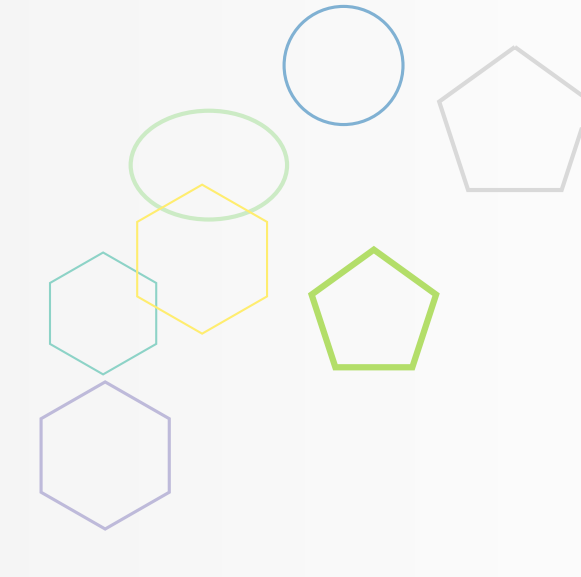[{"shape": "hexagon", "thickness": 1, "radius": 0.53, "center": [0.177, 0.456]}, {"shape": "hexagon", "thickness": 1.5, "radius": 0.64, "center": [0.181, 0.21]}, {"shape": "circle", "thickness": 1.5, "radius": 0.51, "center": [0.591, 0.886]}, {"shape": "pentagon", "thickness": 3, "radius": 0.56, "center": [0.643, 0.454]}, {"shape": "pentagon", "thickness": 2, "radius": 0.68, "center": [0.886, 0.781]}, {"shape": "oval", "thickness": 2, "radius": 0.67, "center": [0.359, 0.713]}, {"shape": "hexagon", "thickness": 1, "radius": 0.64, "center": [0.348, 0.55]}]